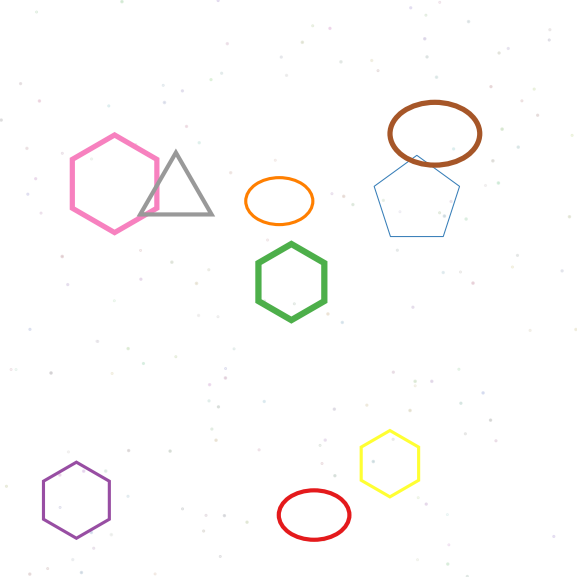[{"shape": "oval", "thickness": 2, "radius": 0.31, "center": [0.544, 0.107]}, {"shape": "pentagon", "thickness": 0.5, "radius": 0.39, "center": [0.722, 0.652]}, {"shape": "hexagon", "thickness": 3, "radius": 0.33, "center": [0.505, 0.511]}, {"shape": "hexagon", "thickness": 1.5, "radius": 0.33, "center": [0.132, 0.133]}, {"shape": "oval", "thickness": 1.5, "radius": 0.29, "center": [0.484, 0.651]}, {"shape": "hexagon", "thickness": 1.5, "radius": 0.29, "center": [0.675, 0.196]}, {"shape": "oval", "thickness": 2.5, "radius": 0.39, "center": [0.753, 0.768]}, {"shape": "hexagon", "thickness": 2.5, "radius": 0.42, "center": [0.198, 0.681]}, {"shape": "triangle", "thickness": 2, "radius": 0.36, "center": [0.305, 0.663]}]